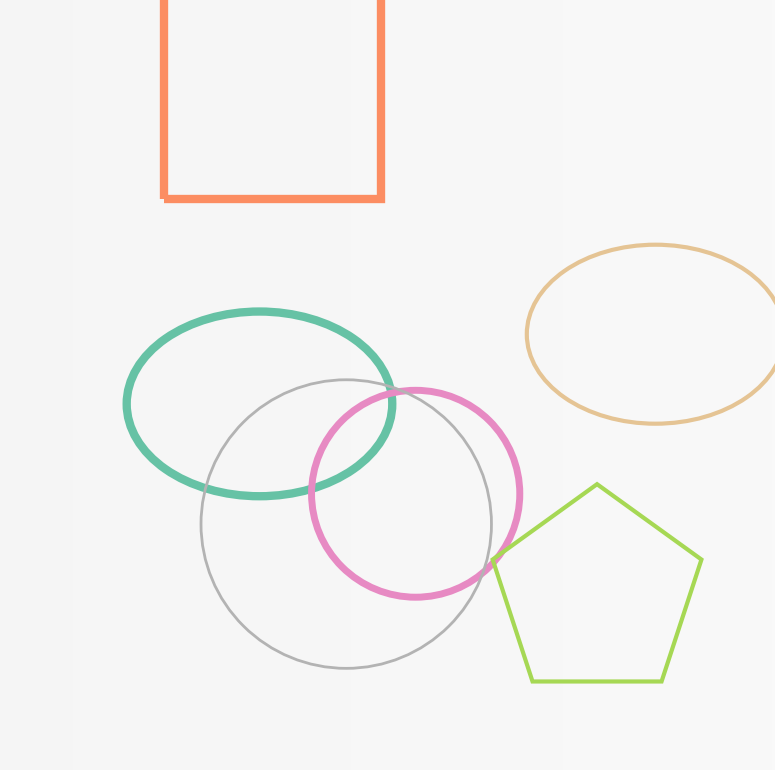[{"shape": "oval", "thickness": 3, "radius": 0.86, "center": [0.335, 0.475]}, {"shape": "square", "thickness": 3, "radius": 0.7, "center": [0.352, 0.881]}, {"shape": "circle", "thickness": 2.5, "radius": 0.67, "center": [0.536, 0.359]}, {"shape": "pentagon", "thickness": 1.5, "radius": 0.71, "center": [0.77, 0.23]}, {"shape": "oval", "thickness": 1.5, "radius": 0.83, "center": [0.846, 0.566]}, {"shape": "circle", "thickness": 1, "radius": 0.94, "center": [0.447, 0.319]}]